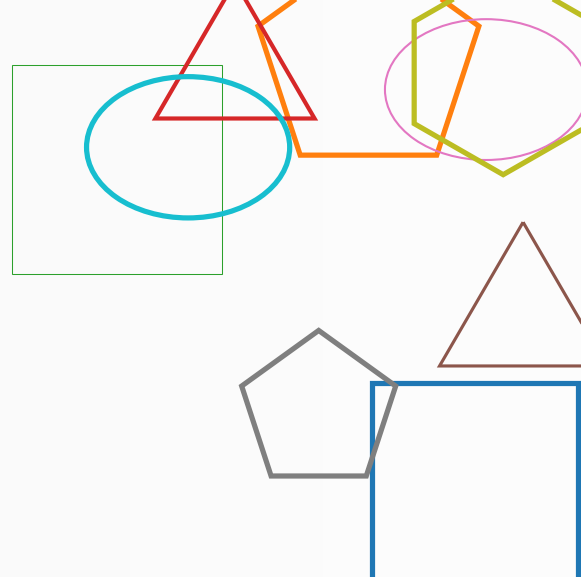[{"shape": "square", "thickness": 2.5, "radius": 0.89, "center": [0.818, 0.158]}, {"shape": "pentagon", "thickness": 2.5, "radius": 1.0, "center": [0.634, 0.892]}, {"shape": "square", "thickness": 0.5, "radius": 0.9, "center": [0.202, 0.705]}, {"shape": "triangle", "thickness": 2, "radius": 0.79, "center": [0.404, 0.873]}, {"shape": "triangle", "thickness": 1.5, "radius": 0.83, "center": [0.9, 0.448]}, {"shape": "oval", "thickness": 1, "radius": 0.87, "center": [0.836, 0.844]}, {"shape": "pentagon", "thickness": 2.5, "radius": 0.7, "center": [0.548, 0.288]}, {"shape": "hexagon", "thickness": 2.5, "radius": 0.88, "center": [0.866, 0.874]}, {"shape": "oval", "thickness": 2.5, "radius": 0.87, "center": [0.324, 0.744]}]